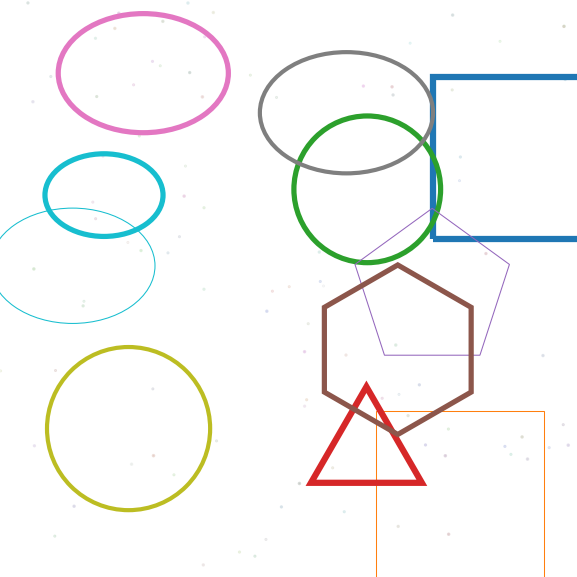[{"shape": "square", "thickness": 3, "radius": 0.7, "center": [0.891, 0.725]}, {"shape": "square", "thickness": 0.5, "radius": 0.73, "center": [0.796, 0.141]}, {"shape": "circle", "thickness": 2.5, "radius": 0.64, "center": [0.636, 0.671]}, {"shape": "triangle", "thickness": 3, "radius": 0.55, "center": [0.634, 0.219]}, {"shape": "pentagon", "thickness": 0.5, "radius": 0.7, "center": [0.748, 0.498]}, {"shape": "hexagon", "thickness": 2.5, "radius": 0.73, "center": [0.689, 0.394]}, {"shape": "oval", "thickness": 2.5, "radius": 0.74, "center": [0.248, 0.872]}, {"shape": "oval", "thickness": 2, "radius": 0.75, "center": [0.6, 0.804]}, {"shape": "circle", "thickness": 2, "radius": 0.71, "center": [0.223, 0.257]}, {"shape": "oval", "thickness": 2.5, "radius": 0.51, "center": [0.18, 0.661]}, {"shape": "oval", "thickness": 0.5, "radius": 0.71, "center": [0.126, 0.539]}]